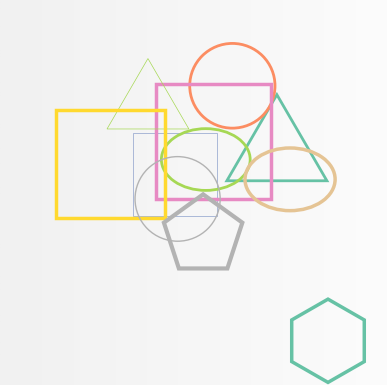[{"shape": "triangle", "thickness": 2, "radius": 0.75, "center": [0.715, 0.605]}, {"shape": "hexagon", "thickness": 2.5, "radius": 0.54, "center": [0.846, 0.115]}, {"shape": "circle", "thickness": 2, "radius": 0.55, "center": [0.6, 0.777]}, {"shape": "square", "thickness": 0.5, "radius": 0.54, "center": [0.451, 0.547]}, {"shape": "square", "thickness": 2.5, "radius": 0.75, "center": [0.551, 0.632]}, {"shape": "oval", "thickness": 2, "radius": 0.57, "center": [0.531, 0.586]}, {"shape": "triangle", "thickness": 0.5, "radius": 0.61, "center": [0.382, 0.726]}, {"shape": "square", "thickness": 2.5, "radius": 0.7, "center": [0.286, 0.575]}, {"shape": "oval", "thickness": 2.5, "radius": 0.58, "center": [0.749, 0.534]}, {"shape": "circle", "thickness": 1, "radius": 0.55, "center": [0.458, 0.483]}, {"shape": "pentagon", "thickness": 3, "radius": 0.53, "center": [0.524, 0.389]}]